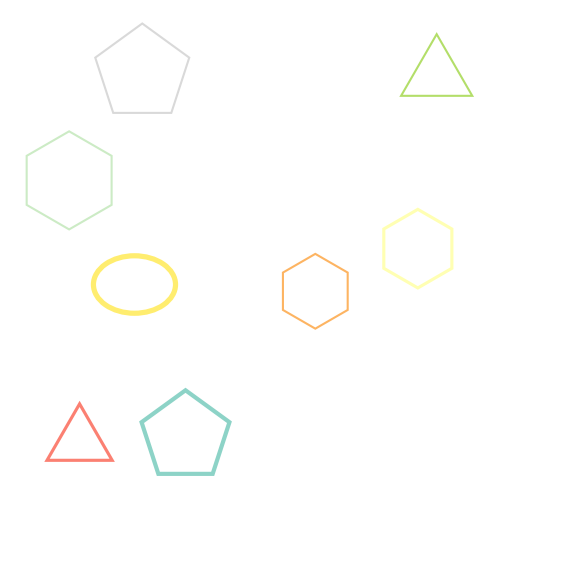[{"shape": "pentagon", "thickness": 2, "radius": 0.4, "center": [0.321, 0.243]}, {"shape": "hexagon", "thickness": 1.5, "radius": 0.34, "center": [0.724, 0.569]}, {"shape": "triangle", "thickness": 1.5, "radius": 0.33, "center": [0.138, 0.235]}, {"shape": "hexagon", "thickness": 1, "radius": 0.32, "center": [0.546, 0.495]}, {"shape": "triangle", "thickness": 1, "radius": 0.36, "center": [0.756, 0.869]}, {"shape": "pentagon", "thickness": 1, "radius": 0.43, "center": [0.246, 0.873]}, {"shape": "hexagon", "thickness": 1, "radius": 0.42, "center": [0.12, 0.687]}, {"shape": "oval", "thickness": 2.5, "radius": 0.36, "center": [0.233, 0.506]}]